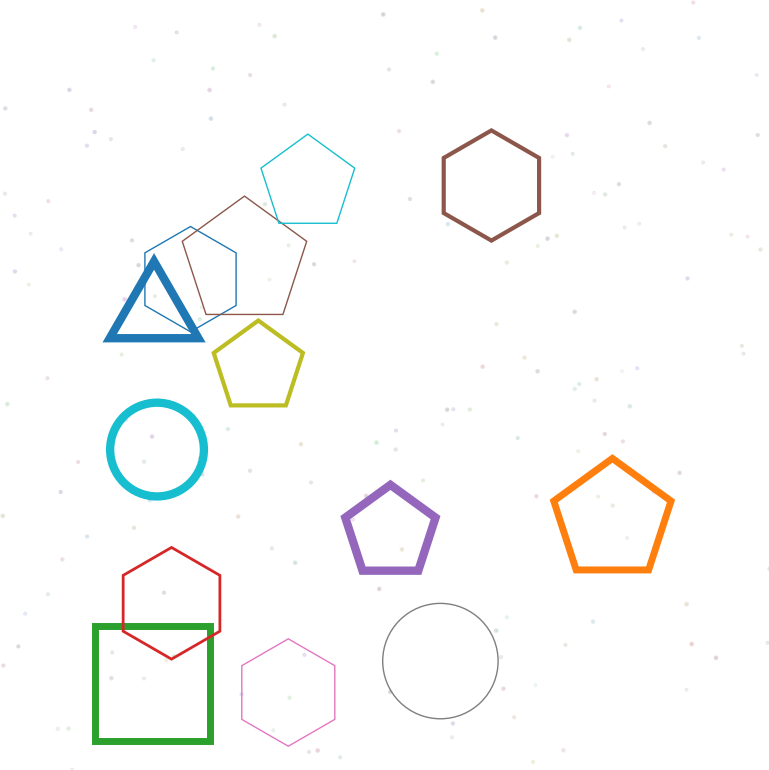[{"shape": "hexagon", "thickness": 0.5, "radius": 0.34, "center": [0.247, 0.637]}, {"shape": "triangle", "thickness": 3, "radius": 0.33, "center": [0.2, 0.594]}, {"shape": "pentagon", "thickness": 2.5, "radius": 0.4, "center": [0.795, 0.325]}, {"shape": "square", "thickness": 2.5, "radius": 0.37, "center": [0.198, 0.112]}, {"shape": "hexagon", "thickness": 1, "radius": 0.36, "center": [0.223, 0.217]}, {"shape": "pentagon", "thickness": 3, "radius": 0.31, "center": [0.507, 0.309]}, {"shape": "hexagon", "thickness": 1.5, "radius": 0.36, "center": [0.638, 0.759]}, {"shape": "pentagon", "thickness": 0.5, "radius": 0.42, "center": [0.318, 0.66]}, {"shape": "hexagon", "thickness": 0.5, "radius": 0.35, "center": [0.374, 0.101]}, {"shape": "circle", "thickness": 0.5, "radius": 0.37, "center": [0.572, 0.141]}, {"shape": "pentagon", "thickness": 1.5, "radius": 0.3, "center": [0.335, 0.523]}, {"shape": "circle", "thickness": 3, "radius": 0.3, "center": [0.204, 0.416]}, {"shape": "pentagon", "thickness": 0.5, "radius": 0.32, "center": [0.4, 0.762]}]